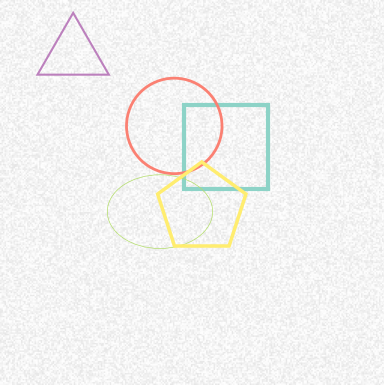[{"shape": "square", "thickness": 3, "radius": 0.54, "center": [0.587, 0.619]}, {"shape": "circle", "thickness": 2, "radius": 0.62, "center": [0.453, 0.673]}, {"shape": "oval", "thickness": 0.5, "radius": 0.68, "center": [0.416, 0.45]}, {"shape": "triangle", "thickness": 1.5, "radius": 0.54, "center": [0.19, 0.86]}, {"shape": "pentagon", "thickness": 2.5, "radius": 0.6, "center": [0.524, 0.459]}]